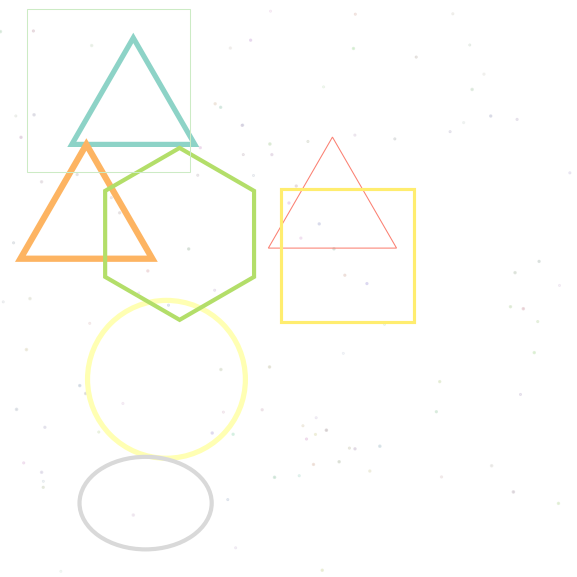[{"shape": "triangle", "thickness": 2.5, "radius": 0.61, "center": [0.231, 0.811]}, {"shape": "circle", "thickness": 2.5, "radius": 0.68, "center": [0.288, 0.342]}, {"shape": "triangle", "thickness": 0.5, "radius": 0.64, "center": [0.576, 0.634]}, {"shape": "triangle", "thickness": 3, "radius": 0.66, "center": [0.15, 0.617]}, {"shape": "hexagon", "thickness": 2, "radius": 0.74, "center": [0.311, 0.594]}, {"shape": "oval", "thickness": 2, "radius": 0.57, "center": [0.252, 0.128]}, {"shape": "square", "thickness": 0.5, "radius": 0.71, "center": [0.188, 0.842]}, {"shape": "square", "thickness": 1.5, "radius": 0.58, "center": [0.602, 0.557]}]